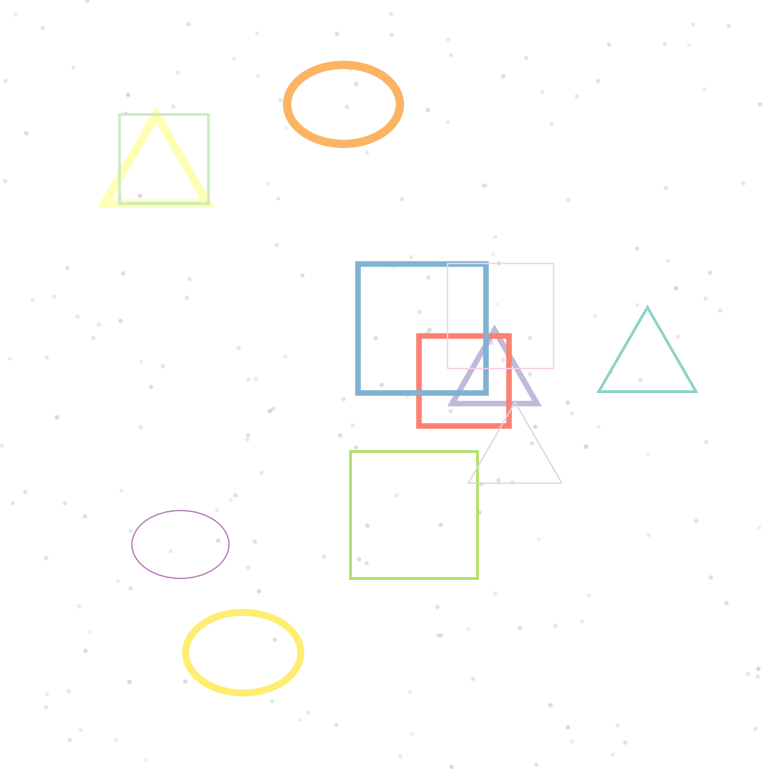[{"shape": "triangle", "thickness": 1, "radius": 0.36, "center": [0.841, 0.528]}, {"shape": "triangle", "thickness": 3, "radius": 0.39, "center": [0.203, 0.775]}, {"shape": "triangle", "thickness": 2, "radius": 0.32, "center": [0.642, 0.508]}, {"shape": "square", "thickness": 2, "radius": 0.29, "center": [0.603, 0.505]}, {"shape": "square", "thickness": 2, "radius": 0.42, "center": [0.548, 0.574]}, {"shape": "oval", "thickness": 3, "radius": 0.37, "center": [0.446, 0.864]}, {"shape": "square", "thickness": 1, "radius": 0.41, "center": [0.537, 0.331]}, {"shape": "square", "thickness": 0.5, "radius": 0.34, "center": [0.649, 0.59]}, {"shape": "triangle", "thickness": 0.5, "radius": 0.35, "center": [0.669, 0.408]}, {"shape": "oval", "thickness": 0.5, "radius": 0.32, "center": [0.234, 0.293]}, {"shape": "square", "thickness": 1, "radius": 0.29, "center": [0.212, 0.794]}, {"shape": "oval", "thickness": 2.5, "radius": 0.37, "center": [0.316, 0.152]}]